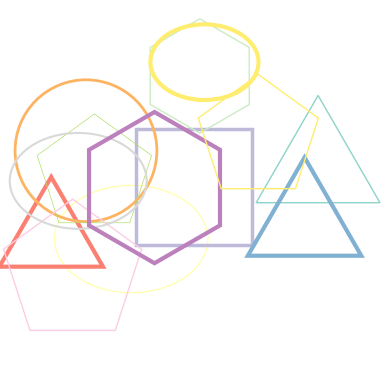[{"shape": "triangle", "thickness": 1, "radius": 0.93, "center": [0.826, 0.566]}, {"shape": "oval", "thickness": 1, "radius": 1.0, "center": [0.341, 0.379]}, {"shape": "square", "thickness": 2.5, "radius": 0.75, "center": [0.504, 0.514]}, {"shape": "triangle", "thickness": 3, "radius": 0.78, "center": [0.133, 0.385]}, {"shape": "triangle", "thickness": 3, "radius": 0.85, "center": [0.791, 0.421]}, {"shape": "circle", "thickness": 2, "radius": 0.92, "center": [0.223, 0.609]}, {"shape": "pentagon", "thickness": 0.5, "radius": 0.78, "center": [0.245, 0.548]}, {"shape": "pentagon", "thickness": 1, "radius": 0.94, "center": [0.189, 0.294]}, {"shape": "oval", "thickness": 1.5, "radius": 0.89, "center": [0.203, 0.53]}, {"shape": "hexagon", "thickness": 3, "radius": 0.98, "center": [0.401, 0.513]}, {"shape": "hexagon", "thickness": 1, "radius": 0.74, "center": [0.519, 0.803]}, {"shape": "pentagon", "thickness": 1, "radius": 0.82, "center": [0.671, 0.643]}, {"shape": "oval", "thickness": 3, "radius": 0.7, "center": [0.531, 0.838]}]